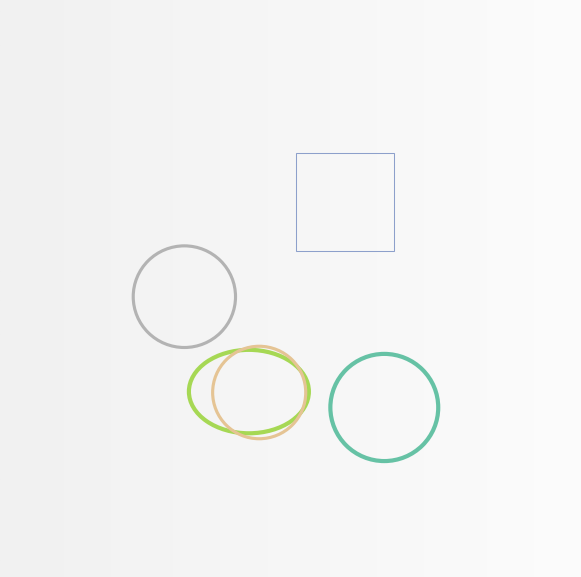[{"shape": "circle", "thickness": 2, "radius": 0.46, "center": [0.661, 0.294]}, {"shape": "square", "thickness": 0.5, "radius": 0.42, "center": [0.593, 0.649]}, {"shape": "oval", "thickness": 2, "radius": 0.52, "center": [0.428, 0.321]}, {"shape": "circle", "thickness": 1.5, "radius": 0.4, "center": [0.446, 0.319]}, {"shape": "circle", "thickness": 1.5, "radius": 0.44, "center": [0.317, 0.485]}]